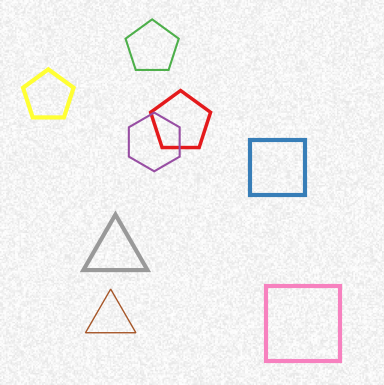[{"shape": "pentagon", "thickness": 2.5, "radius": 0.41, "center": [0.469, 0.683]}, {"shape": "square", "thickness": 3, "radius": 0.35, "center": [0.721, 0.565]}, {"shape": "pentagon", "thickness": 1.5, "radius": 0.36, "center": [0.395, 0.877]}, {"shape": "hexagon", "thickness": 1.5, "radius": 0.38, "center": [0.401, 0.631]}, {"shape": "pentagon", "thickness": 3, "radius": 0.35, "center": [0.125, 0.751]}, {"shape": "triangle", "thickness": 1, "radius": 0.38, "center": [0.287, 0.174]}, {"shape": "square", "thickness": 3, "radius": 0.48, "center": [0.787, 0.159]}, {"shape": "triangle", "thickness": 3, "radius": 0.48, "center": [0.3, 0.347]}]